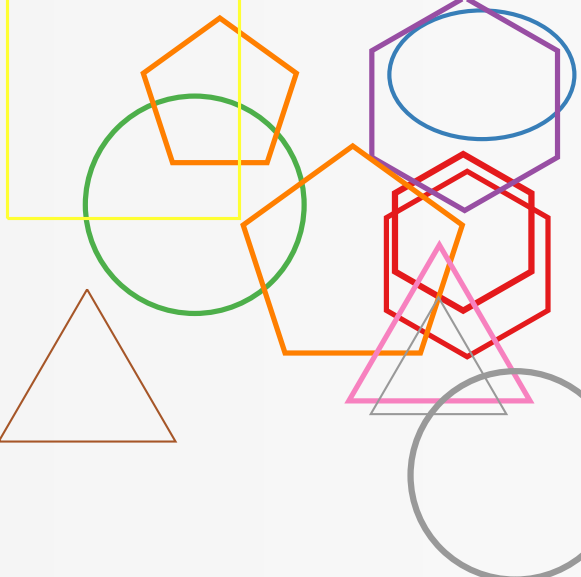[{"shape": "hexagon", "thickness": 2.5, "radius": 0.8, "center": [0.804, 0.542]}, {"shape": "hexagon", "thickness": 3, "radius": 0.68, "center": [0.797, 0.597]}, {"shape": "oval", "thickness": 2, "radius": 0.8, "center": [0.829, 0.87]}, {"shape": "circle", "thickness": 2.5, "radius": 0.94, "center": [0.335, 0.645]}, {"shape": "hexagon", "thickness": 2.5, "radius": 0.92, "center": [0.799, 0.819]}, {"shape": "pentagon", "thickness": 2.5, "radius": 0.69, "center": [0.378, 0.829]}, {"shape": "pentagon", "thickness": 2.5, "radius": 0.99, "center": [0.607, 0.548]}, {"shape": "square", "thickness": 1.5, "radius": 1.0, "center": [0.212, 0.82]}, {"shape": "triangle", "thickness": 1, "radius": 0.88, "center": [0.15, 0.322]}, {"shape": "triangle", "thickness": 2.5, "radius": 0.9, "center": [0.756, 0.395]}, {"shape": "triangle", "thickness": 1, "radius": 0.67, "center": [0.755, 0.349]}, {"shape": "circle", "thickness": 3, "radius": 0.9, "center": [0.887, 0.176]}]